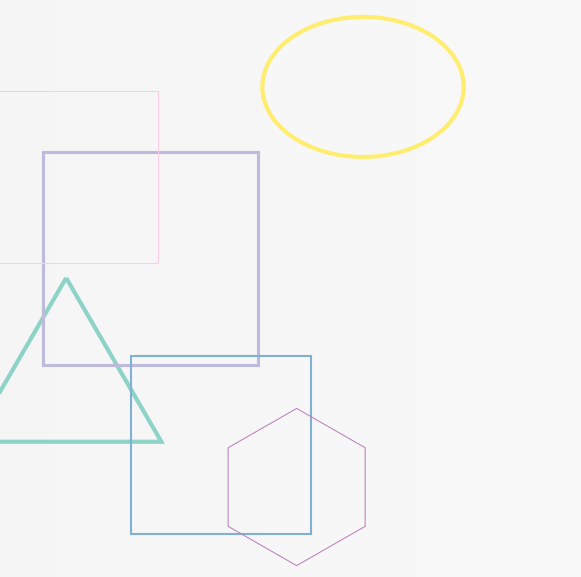[{"shape": "triangle", "thickness": 2, "radius": 0.95, "center": [0.114, 0.329]}, {"shape": "square", "thickness": 1.5, "radius": 0.92, "center": [0.259, 0.551]}, {"shape": "square", "thickness": 1, "radius": 0.77, "center": [0.38, 0.229]}, {"shape": "square", "thickness": 0.5, "radius": 0.74, "center": [0.123, 0.693]}, {"shape": "hexagon", "thickness": 0.5, "radius": 0.68, "center": [0.51, 0.156]}, {"shape": "oval", "thickness": 2, "radius": 0.87, "center": [0.625, 0.849]}]